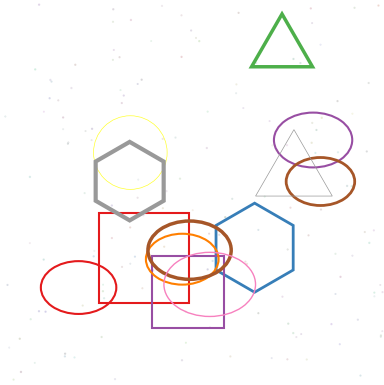[{"shape": "oval", "thickness": 1.5, "radius": 0.49, "center": [0.204, 0.253]}, {"shape": "square", "thickness": 1.5, "radius": 0.58, "center": [0.374, 0.33]}, {"shape": "hexagon", "thickness": 2, "radius": 0.58, "center": [0.661, 0.357]}, {"shape": "triangle", "thickness": 2.5, "radius": 0.46, "center": [0.733, 0.872]}, {"shape": "oval", "thickness": 1.5, "radius": 0.51, "center": [0.813, 0.636]}, {"shape": "square", "thickness": 1.5, "radius": 0.47, "center": [0.488, 0.241]}, {"shape": "oval", "thickness": 1.5, "radius": 0.47, "center": [0.473, 0.327]}, {"shape": "circle", "thickness": 0.5, "radius": 0.48, "center": [0.339, 0.604]}, {"shape": "oval", "thickness": 2.5, "radius": 0.54, "center": [0.492, 0.35]}, {"shape": "oval", "thickness": 2, "radius": 0.45, "center": [0.832, 0.529]}, {"shape": "oval", "thickness": 1, "radius": 0.59, "center": [0.545, 0.261]}, {"shape": "triangle", "thickness": 0.5, "radius": 0.58, "center": [0.763, 0.548]}, {"shape": "hexagon", "thickness": 3, "radius": 0.51, "center": [0.337, 0.53]}]